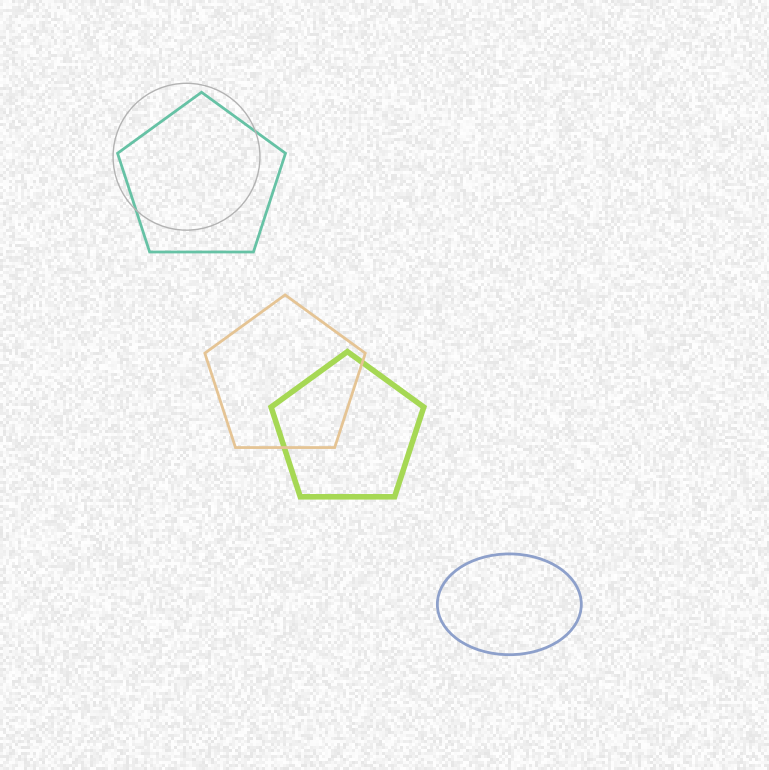[{"shape": "pentagon", "thickness": 1, "radius": 0.57, "center": [0.262, 0.766]}, {"shape": "oval", "thickness": 1, "radius": 0.47, "center": [0.661, 0.215]}, {"shape": "pentagon", "thickness": 2, "radius": 0.52, "center": [0.451, 0.439]}, {"shape": "pentagon", "thickness": 1, "radius": 0.55, "center": [0.37, 0.507]}, {"shape": "circle", "thickness": 0.5, "radius": 0.48, "center": [0.242, 0.796]}]